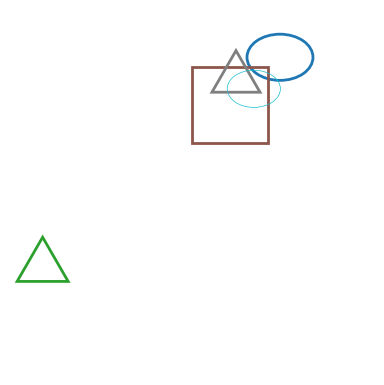[{"shape": "oval", "thickness": 2, "radius": 0.43, "center": [0.727, 0.851]}, {"shape": "triangle", "thickness": 2, "radius": 0.38, "center": [0.111, 0.307]}, {"shape": "square", "thickness": 2, "radius": 0.49, "center": [0.597, 0.727]}, {"shape": "triangle", "thickness": 2, "radius": 0.36, "center": [0.613, 0.797]}, {"shape": "oval", "thickness": 0.5, "radius": 0.35, "center": [0.659, 0.769]}]